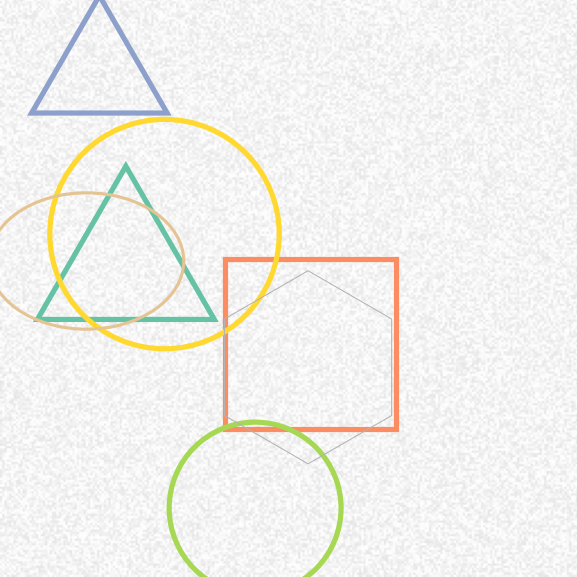[{"shape": "triangle", "thickness": 2.5, "radius": 0.88, "center": [0.218, 0.534]}, {"shape": "square", "thickness": 2.5, "radius": 0.74, "center": [0.538, 0.403]}, {"shape": "triangle", "thickness": 2.5, "radius": 0.68, "center": [0.172, 0.871]}, {"shape": "circle", "thickness": 2.5, "radius": 0.74, "center": [0.442, 0.119]}, {"shape": "circle", "thickness": 2.5, "radius": 0.99, "center": [0.285, 0.594]}, {"shape": "oval", "thickness": 1.5, "radius": 0.84, "center": [0.149, 0.547]}, {"shape": "hexagon", "thickness": 0.5, "radius": 0.84, "center": [0.533, 0.363]}]